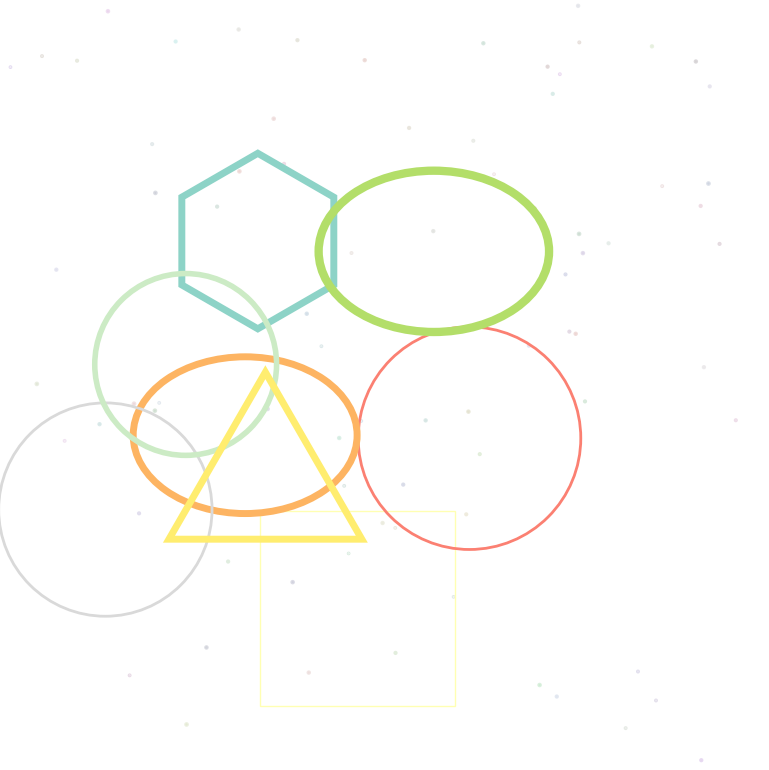[{"shape": "hexagon", "thickness": 2.5, "radius": 0.57, "center": [0.335, 0.687]}, {"shape": "square", "thickness": 0.5, "radius": 0.63, "center": [0.464, 0.21]}, {"shape": "circle", "thickness": 1, "radius": 0.72, "center": [0.61, 0.431]}, {"shape": "oval", "thickness": 2.5, "radius": 0.73, "center": [0.318, 0.435]}, {"shape": "oval", "thickness": 3, "radius": 0.75, "center": [0.563, 0.674]}, {"shape": "circle", "thickness": 1, "radius": 0.69, "center": [0.137, 0.338]}, {"shape": "circle", "thickness": 2, "radius": 0.59, "center": [0.241, 0.527]}, {"shape": "triangle", "thickness": 2.5, "radius": 0.72, "center": [0.345, 0.372]}]